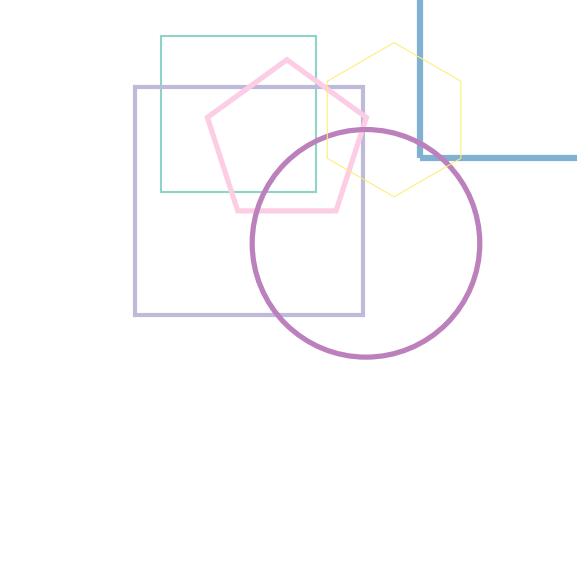[{"shape": "square", "thickness": 1, "radius": 0.67, "center": [0.413, 0.801]}, {"shape": "square", "thickness": 2, "radius": 0.99, "center": [0.43, 0.651]}, {"shape": "square", "thickness": 3, "radius": 0.79, "center": [0.885, 0.883]}, {"shape": "pentagon", "thickness": 2.5, "radius": 0.72, "center": [0.497, 0.751]}, {"shape": "circle", "thickness": 2.5, "radius": 0.99, "center": [0.634, 0.578]}, {"shape": "hexagon", "thickness": 0.5, "radius": 0.67, "center": [0.682, 0.792]}]